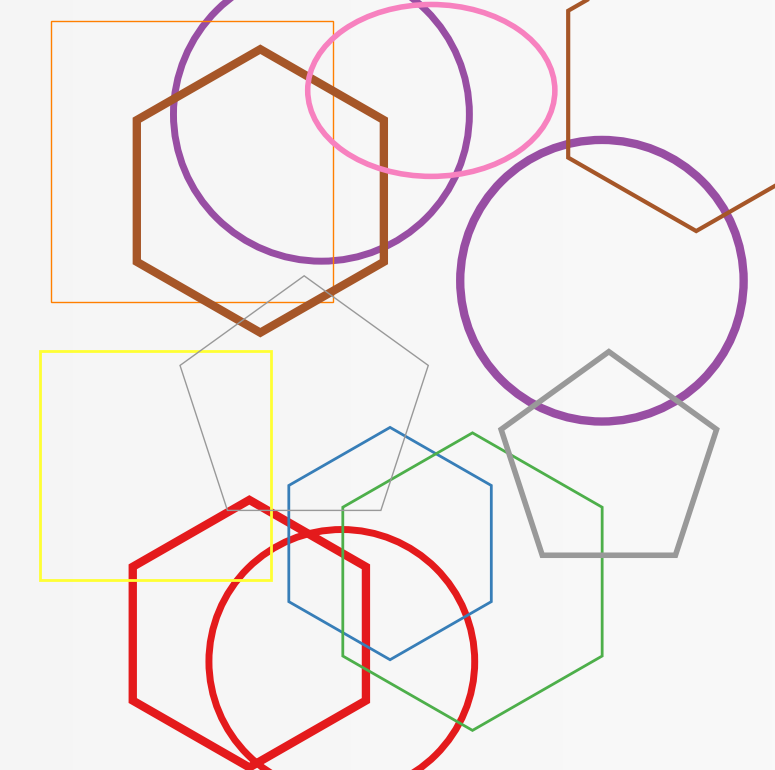[{"shape": "hexagon", "thickness": 3, "radius": 0.87, "center": [0.322, 0.177]}, {"shape": "circle", "thickness": 2.5, "radius": 0.86, "center": [0.441, 0.141]}, {"shape": "hexagon", "thickness": 1, "radius": 0.75, "center": [0.503, 0.294]}, {"shape": "hexagon", "thickness": 1, "radius": 0.97, "center": [0.61, 0.245]}, {"shape": "circle", "thickness": 3, "radius": 0.91, "center": [0.777, 0.635]}, {"shape": "circle", "thickness": 2.5, "radius": 0.95, "center": [0.415, 0.852]}, {"shape": "square", "thickness": 0.5, "radius": 0.91, "center": [0.248, 0.791]}, {"shape": "square", "thickness": 1, "radius": 0.74, "center": [0.2, 0.395]}, {"shape": "hexagon", "thickness": 1.5, "radius": 0.95, "center": [0.898, 0.891]}, {"shape": "hexagon", "thickness": 3, "radius": 0.92, "center": [0.336, 0.752]}, {"shape": "oval", "thickness": 2, "radius": 0.8, "center": [0.556, 0.883]}, {"shape": "pentagon", "thickness": 2, "radius": 0.73, "center": [0.786, 0.397]}, {"shape": "pentagon", "thickness": 0.5, "radius": 0.84, "center": [0.392, 0.473]}]